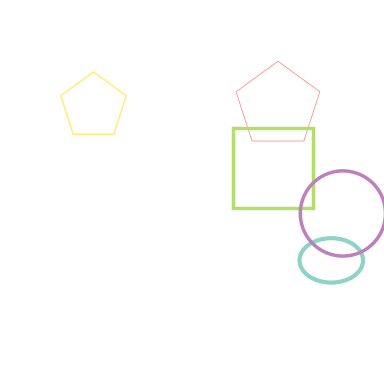[{"shape": "oval", "thickness": 3, "radius": 0.41, "center": [0.86, 0.324]}, {"shape": "pentagon", "thickness": 0.5, "radius": 0.57, "center": [0.722, 0.726]}, {"shape": "square", "thickness": 2.5, "radius": 0.52, "center": [0.71, 0.562]}, {"shape": "circle", "thickness": 2.5, "radius": 0.55, "center": [0.891, 0.446]}, {"shape": "pentagon", "thickness": 1, "radius": 0.45, "center": [0.243, 0.724]}]